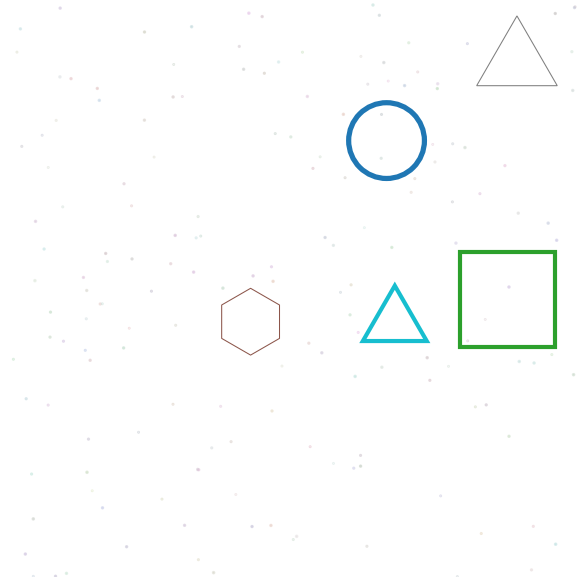[{"shape": "circle", "thickness": 2.5, "radius": 0.33, "center": [0.669, 0.756]}, {"shape": "square", "thickness": 2, "radius": 0.41, "center": [0.879, 0.481]}, {"shape": "hexagon", "thickness": 0.5, "radius": 0.29, "center": [0.434, 0.442]}, {"shape": "triangle", "thickness": 0.5, "radius": 0.4, "center": [0.895, 0.891]}, {"shape": "triangle", "thickness": 2, "radius": 0.32, "center": [0.684, 0.441]}]